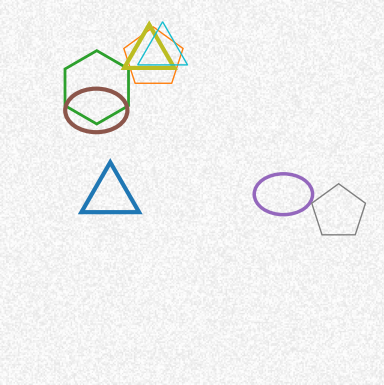[{"shape": "triangle", "thickness": 3, "radius": 0.43, "center": [0.286, 0.492]}, {"shape": "pentagon", "thickness": 1, "radius": 0.4, "center": [0.398, 0.849]}, {"shape": "hexagon", "thickness": 2, "radius": 0.48, "center": [0.251, 0.773]}, {"shape": "oval", "thickness": 2.5, "radius": 0.38, "center": [0.736, 0.495]}, {"shape": "oval", "thickness": 3, "radius": 0.4, "center": [0.25, 0.713]}, {"shape": "pentagon", "thickness": 1, "radius": 0.37, "center": [0.88, 0.449]}, {"shape": "triangle", "thickness": 3, "radius": 0.38, "center": [0.388, 0.861]}, {"shape": "triangle", "thickness": 1, "radius": 0.37, "center": [0.422, 0.869]}]